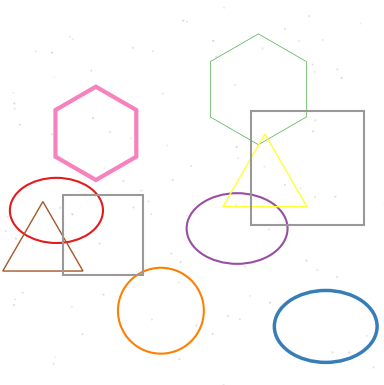[{"shape": "oval", "thickness": 1.5, "radius": 0.6, "center": [0.147, 0.453]}, {"shape": "oval", "thickness": 2.5, "radius": 0.67, "center": [0.846, 0.152]}, {"shape": "hexagon", "thickness": 0.5, "radius": 0.72, "center": [0.671, 0.768]}, {"shape": "oval", "thickness": 1.5, "radius": 0.66, "center": [0.616, 0.406]}, {"shape": "circle", "thickness": 1.5, "radius": 0.56, "center": [0.418, 0.193]}, {"shape": "triangle", "thickness": 1, "radius": 0.63, "center": [0.688, 0.526]}, {"shape": "triangle", "thickness": 1, "radius": 0.6, "center": [0.111, 0.356]}, {"shape": "hexagon", "thickness": 3, "radius": 0.61, "center": [0.249, 0.654]}, {"shape": "square", "thickness": 1.5, "radius": 0.74, "center": [0.799, 0.564]}, {"shape": "square", "thickness": 1.5, "radius": 0.52, "center": [0.268, 0.389]}]